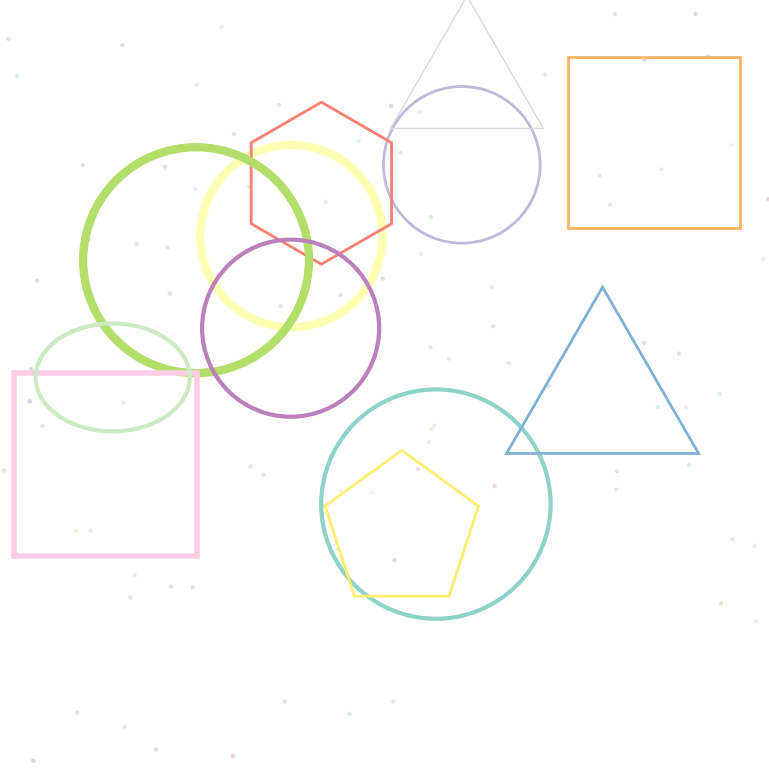[{"shape": "circle", "thickness": 1.5, "radius": 0.74, "center": [0.566, 0.345]}, {"shape": "circle", "thickness": 3, "radius": 0.59, "center": [0.378, 0.693]}, {"shape": "circle", "thickness": 1, "radius": 0.51, "center": [0.6, 0.786]}, {"shape": "hexagon", "thickness": 1, "radius": 0.53, "center": [0.417, 0.762]}, {"shape": "triangle", "thickness": 1, "radius": 0.72, "center": [0.783, 0.483]}, {"shape": "square", "thickness": 1, "radius": 0.56, "center": [0.85, 0.815]}, {"shape": "circle", "thickness": 3, "radius": 0.73, "center": [0.255, 0.662]}, {"shape": "square", "thickness": 2, "radius": 0.6, "center": [0.137, 0.397]}, {"shape": "triangle", "thickness": 0.5, "radius": 0.57, "center": [0.606, 0.89]}, {"shape": "circle", "thickness": 1.5, "radius": 0.58, "center": [0.377, 0.574]}, {"shape": "oval", "thickness": 1.5, "radius": 0.5, "center": [0.146, 0.51]}, {"shape": "pentagon", "thickness": 1, "radius": 0.52, "center": [0.522, 0.31]}]